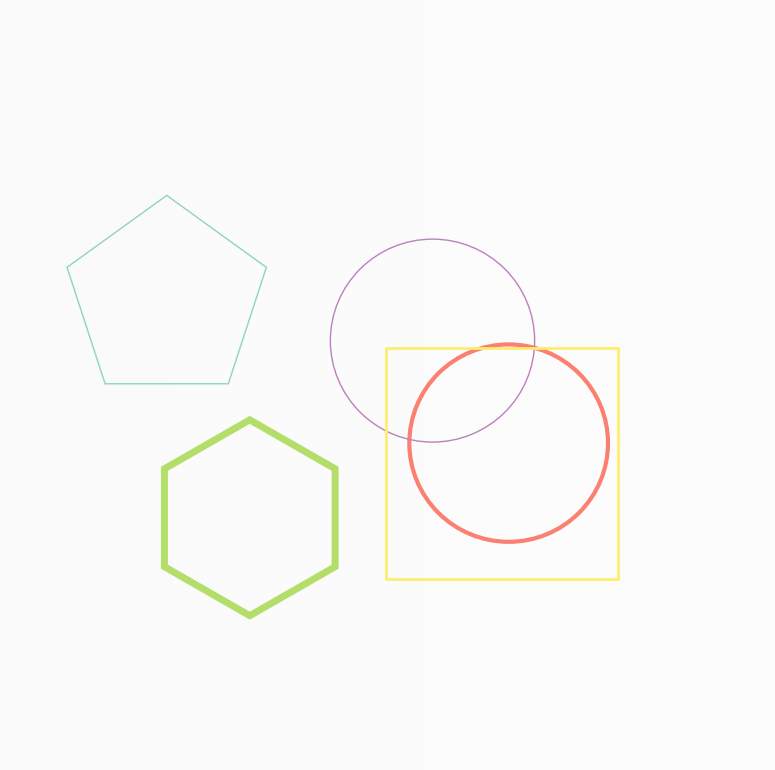[{"shape": "pentagon", "thickness": 0.5, "radius": 0.68, "center": [0.215, 0.611]}, {"shape": "circle", "thickness": 1.5, "radius": 0.64, "center": [0.656, 0.425]}, {"shape": "hexagon", "thickness": 2.5, "radius": 0.64, "center": [0.322, 0.328]}, {"shape": "circle", "thickness": 0.5, "radius": 0.66, "center": [0.558, 0.558]}, {"shape": "square", "thickness": 1, "radius": 0.75, "center": [0.648, 0.398]}]